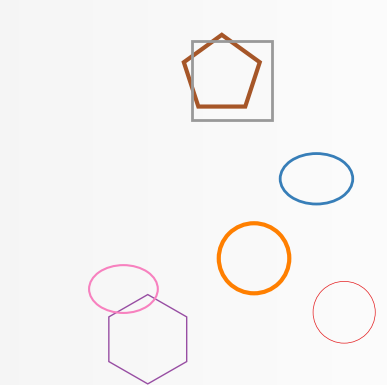[{"shape": "circle", "thickness": 0.5, "radius": 0.4, "center": [0.888, 0.189]}, {"shape": "oval", "thickness": 2, "radius": 0.47, "center": [0.817, 0.536]}, {"shape": "hexagon", "thickness": 1, "radius": 0.58, "center": [0.381, 0.119]}, {"shape": "circle", "thickness": 3, "radius": 0.45, "center": [0.656, 0.329]}, {"shape": "pentagon", "thickness": 3, "radius": 0.51, "center": [0.572, 0.807]}, {"shape": "oval", "thickness": 1.5, "radius": 0.44, "center": [0.319, 0.249]}, {"shape": "square", "thickness": 2, "radius": 0.51, "center": [0.598, 0.79]}]